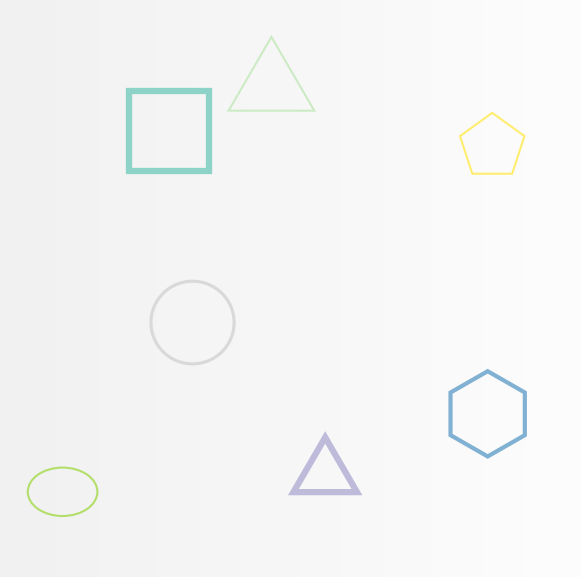[{"shape": "square", "thickness": 3, "radius": 0.35, "center": [0.291, 0.773]}, {"shape": "triangle", "thickness": 3, "radius": 0.32, "center": [0.559, 0.179]}, {"shape": "hexagon", "thickness": 2, "radius": 0.37, "center": [0.839, 0.283]}, {"shape": "oval", "thickness": 1, "radius": 0.3, "center": [0.108, 0.148]}, {"shape": "circle", "thickness": 1.5, "radius": 0.36, "center": [0.331, 0.441]}, {"shape": "triangle", "thickness": 1, "radius": 0.43, "center": [0.467, 0.85]}, {"shape": "pentagon", "thickness": 1, "radius": 0.29, "center": [0.847, 0.745]}]